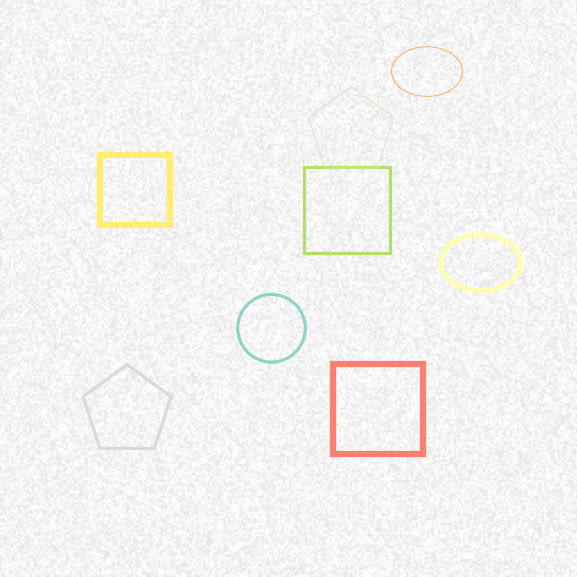[{"shape": "circle", "thickness": 1.5, "radius": 0.29, "center": [0.47, 0.431]}, {"shape": "oval", "thickness": 2.5, "radius": 0.35, "center": [0.832, 0.544]}, {"shape": "square", "thickness": 3, "radius": 0.39, "center": [0.655, 0.291]}, {"shape": "oval", "thickness": 0.5, "radius": 0.31, "center": [0.739, 0.875]}, {"shape": "square", "thickness": 1.5, "radius": 0.37, "center": [0.601, 0.636]}, {"shape": "pentagon", "thickness": 1.5, "radius": 0.4, "center": [0.22, 0.288]}, {"shape": "pentagon", "thickness": 0.5, "radius": 0.39, "center": [0.608, 0.771]}, {"shape": "square", "thickness": 3, "radius": 0.3, "center": [0.234, 0.67]}]